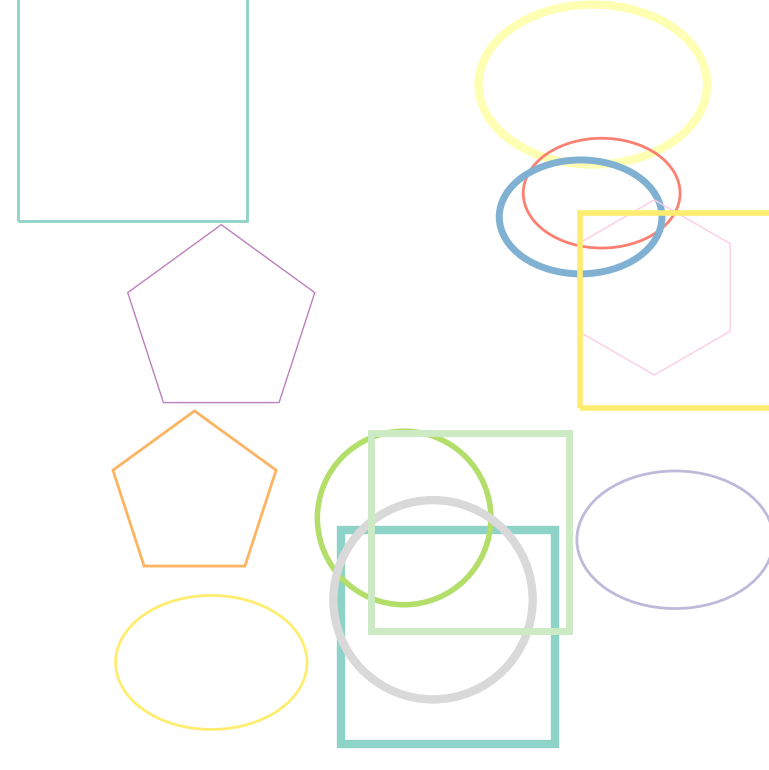[{"shape": "square", "thickness": 3, "radius": 0.7, "center": [0.582, 0.173]}, {"shape": "square", "thickness": 1, "radius": 0.74, "center": [0.172, 0.862]}, {"shape": "oval", "thickness": 3, "radius": 0.74, "center": [0.77, 0.89]}, {"shape": "oval", "thickness": 1, "radius": 0.64, "center": [0.877, 0.299]}, {"shape": "oval", "thickness": 1, "radius": 0.51, "center": [0.781, 0.749]}, {"shape": "oval", "thickness": 2.5, "radius": 0.53, "center": [0.754, 0.718]}, {"shape": "pentagon", "thickness": 1, "radius": 0.56, "center": [0.253, 0.355]}, {"shape": "circle", "thickness": 2, "radius": 0.56, "center": [0.525, 0.327]}, {"shape": "hexagon", "thickness": 0.5, "radius": 0.57, "center": [0.85, 0.627]}, {"shape": "circle", "thickness": 3, "radius": 0.65, "center": [0.562, 0.221]}, {"shape": "pentagon", "thickness": 0.5, "radius": 0.64, "center": [0.287, 0.58]}, {"shape": "square", "thickness": 2.5, "radius": 0.64, "center": [0.61, 0.309]}, {"shape": "square", "thickness": 2, "radius": 0.63, "center": [0.88, 0.596]}, {"shape": "oval", "thickness": 1, "radius": 0.62, "center": [0.274, 0.14]}]